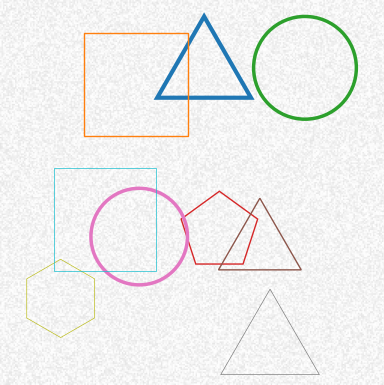[{"shape": "triangle", "thickness": 3, "radius": 0.7, "center": [0.53, 0.817]}, {"shape": "square", "thickness": 1, "radius": 0.67, "center": [0.353, 0.78]}, {"shape": "circle", "thickness": 2.5, "radius": 0.67, "center": [0.792, 0.824]}, {"shape": "pentagon", "thickness": 1, "radius": 0.52, "center": [0.57, 0.399]}, {"shape": "triangle", "thickness": 1, "radius": 0.62, "center": [0.675, 0.361]}, {"shape": "circle", "thickness": 2.5, "radius": 0.63, "center": [0.362, 0.385]}, {"shape": "triangle", "thickness": 0.5, "radius": 0.74, "center": [0.701, 0.101]}, {"shape": "hexagon", "thickness": 0.5, "radius": 0.51, "center": [0.157, 0.225]}, {"shape": "square", "thickness": 0.5, "radius": 0.67, "center": [0.273, 0.43]}]